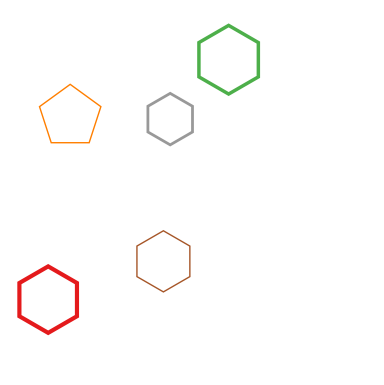[{"shape": "hexagon", "thickness": 3, "radius": 0.43, "center": [0.125, 0.222]}, {"shape": "hexagon", "thickness": 2.5, "radius": 0.45, "center": [0.594, 0.845]}, {"shape": "pentagon", "thickness": 1, "radius": 0.42, "center": [0.182, 0.697]}, {"shape": "hexagon", "thickness": 1, "radius": 0.4, "center": [0.424, 0.321]}, {"shape": "hexagon", "thickness": 2, "radius": 0.33, "center": [0.442, 0.691]}]